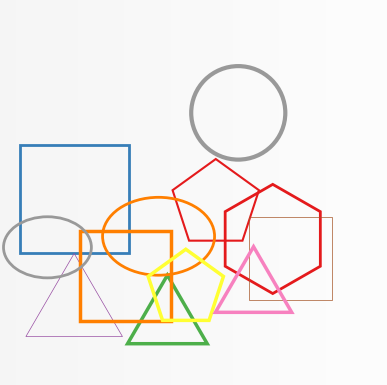[{"shape": "pentagon", "thickness": 1.5, "radius": 0.59, "center": [0.557, 0.47]}, {"shape": "hexagon", "thickness": 2, "radius": 0.71, "center": [0.704, 0.379]}, {"shape": "square", "thickness": 2, "radius": 0.7, "center": [0.192, 0.483]}, {"shape": "triangle", "thickness": 2.5, "radius": 0.59, "center": [0.432, 0.167]}, {"shape": "triangle", "thickness": 0.5, "radius": 0.72, "center": [0.191, 0.198]}, {"shape": "square", "thickness": 2.5, "radius": 0.59, "center": [0.323, 0.282]}, {"shape": "oval", "thickness": 2, "radius": 0.72, "center": [0.409, 0.386]}, {"shape": "pentagon", "thickness": 2.5, "radius": 0.51, "center": [0.479, 0.25]}, {"shape": "square", "thickness": 0.5, "radius": 0.54, "center": [0.749, 0.328]}, {"shape": "triangle", "thickness": 2.5, "radius": 0.57, "center": [0.654, 0.246]}, {"shape": "circle", "thickness": 3, "radius": 0.61, "center": [0.615, 0.707]}, {"shape": "oval", "thickness": 2, "radius": 0.57, "center": [0.122, 0.358]}]